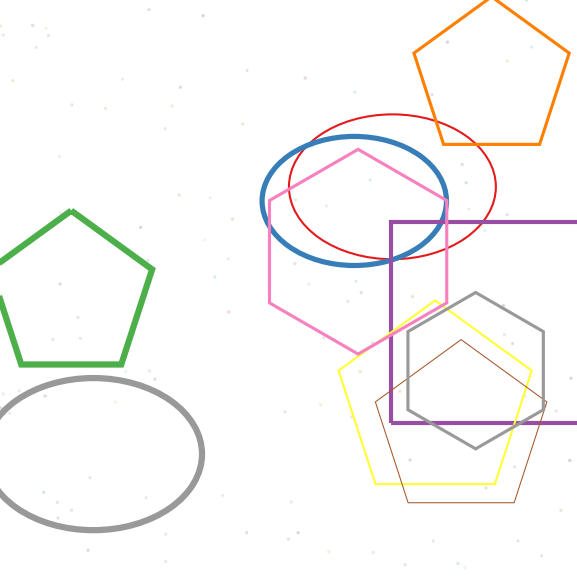[{"shape": "oval", "thickness": 1, "radius": 0.9, "center": [0.679, 0.676]}, {"shape": "oval", "thickness": 2.5, "radius": 0.8, "center": [0.613, 0.651]}, {"shape": "pentagon", "thickness": 3, "radius": 0.74, "center": [0.123, 0.487]}, {"shape": "square", "thickness": 2, "radius": 0.87, "center": [0.851, 0.44]}, {"shape": "pentagon", "thickness": 1.5, "radius": 0.71, "center": [0.851, 0.863]}, {"shape": "pentagon", "thickness": 1, "radius": 0.88, "center": [0.754, 0.303]}, {"shape": "pentagon", "thickness": 0.5, "radius": 0.78, "center": [0.798, 0.255]}, {"shape": "hexagon", "thickness": 1.5, "radius": 0.89, "center": [0.62, 0.563]}, {"shape": "oval", "thickness": 3, "radius": 0.94, "center": [0.162, 0.213]}, {"shape": "hexagon", "thickness": 1.5, "radius": 0.68, "center": [0.824, 0.357]}]